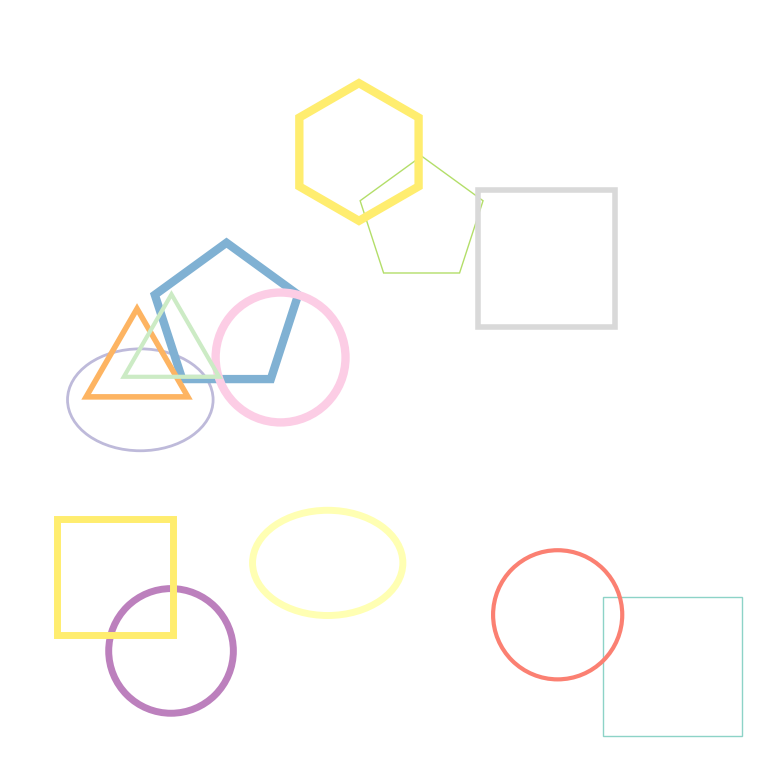[{"shape": "square", "thickness": 0.5, "radius": 0.45, "center": [0.873, 0.134]}, {"shape": "oval", "thickness": 2.5, "radius": 0.49, "center": [0.426, 0.269]}, {"shape": "oval", "thickness": 1, "radius": 0.47, "center": [0.182, 0.481]}, {"shape": "circle", "thickness": 1.5, "radius": 0.42, "center": [0.724, 0.202]}, {"shape": "pentagon", "thickness": 3, "radius": 0.49, "center": [0.294, 0.587]}, {"shape": "triangle", "thickness": 2, "radius": 0.38, "center": [0.178, 0.523]}, {"shape": "pentagon", "thickness": 0.5, "radius": 0.42, "center": [0.548, 0.713]}, {"shape": "circle", "thickness": 3, "radius": 0.42, "center": [0.364, 0.536]}, {"shape": "square", "thickness": 2, "radius": 0.44, "center": [0.709, 0.664]}, {"shape": "circle", "thickness": 2.5, "radius": 0.4, "center": [0.222, 0.155]}, {"shape": "triangle", "thickness": 1.5, "radius": 0.36, "center": [0.223, 0.546]}, {"shape": "square", "thickness": 2.5, "radius": 0.38, "center": [0.15, 0.251]}, {"shape": "hexagon", "thickness": 3, "radius": 0.45, "center": [0.466, 0.803]}]